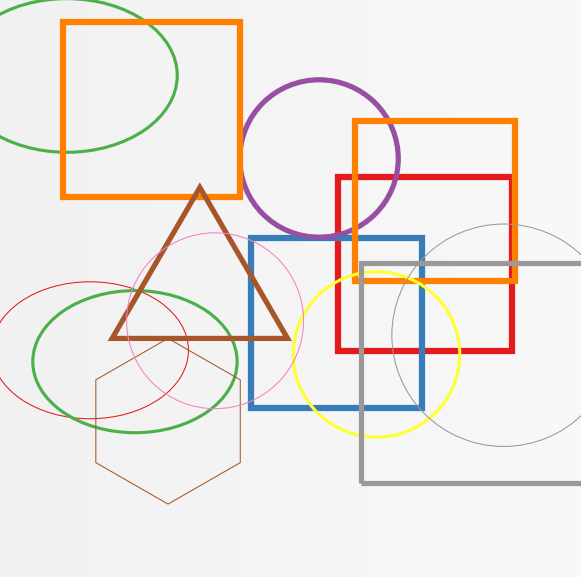[{"shape": "square", "thickness": 3, "radius": 0.75, "center": [0.731, 0.542]}, {"shape": "oval", "thickness": 0.5, "radius": 0.85, "center": [0.155, 0.393]}, {"shape": "square", "thickness": 3, "radius": 0.74, "center": [0.579, 0.439]}, {"shape": "oval", "thickness": 1.5, "radius": 0.95, "center": [0.115, 0.868]}, {"shape": "oval", "thickness": 1.5, "radius": 0.88, "center": [0.232, 0.373]}, {"shape": "circle", "thickness": 2.5, "radius": 0.68, "center": [0.549, 0.725]}, {"shape": "square", "thickness": 3, "radius": 0.76, "center": [0.261, 0.81]}, {"shape": "square", "thickness": 3, "radius": 0.69, "center": [0.748, 0.65]}, {"shape": "circle", "thickness": 1.5, "radius": 0.72, "center": [0.648, 0.385]}, {"shape": "triangle", "thickness": 2.5, "radius": 0.87, "center": [0.344, 0.5]}, {"shape": "hexagon", "thickness": 0.5, "radius": 0.72, "center": [0.289, 0.27]}, {"shape": "circle", "thickness": 0.5, "radius": 0.76, "center": [0.37, 0.444]}, {"shape": "circle", "thickness": 0.5, "radius": 0.96, "center": [0.867, 0.419]}, {"shape": "square", "thickness": 2.5, "radius": 0.95, "center": [0.811, 0.353]}]